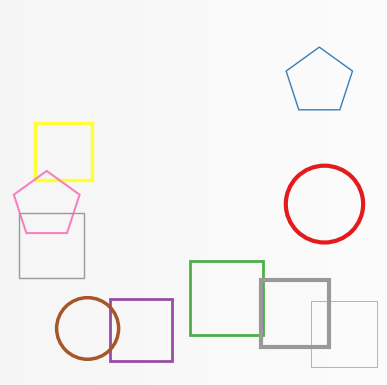[{"shape": "circle", "thickness": 3, "radius": 0.5, "center": [0.837, 0.47]}, {"shape": "pentagon", "thickness": 1, "radius": 0.45, "center": [0.824, 0.788]}, {"shape": "square", "thickness": 2, "radius": 0.47, "center": [0.585, 0.226]}, {"shape": "square", "thickness": 2, "radius": 0.4, "center": [0.364, 0.143]}, {"shape": "square", "thickness": 0.5, "radius": 0.43, "center": [0.888, 0.133]}, {"shape": "square", "thickness": 2.5, "radius": 0.37, "center": [0.164, 0.607]}, {"shape": "circle", "thickness": 2.5, "radius": 0.4, "center": [0.226, 0.147]}, {"shape": "pentagon", "thickness": 1.5, "radius": 0.45, "center": [0.121, 0.467]}, {"shape": "square", "thickness": 1, "radius": 0.42, "center": [0.133, 0.362]}, {"shape": "square", "thickness": 3, "radius": 0.44, "center": [0.761, 0.185]}]